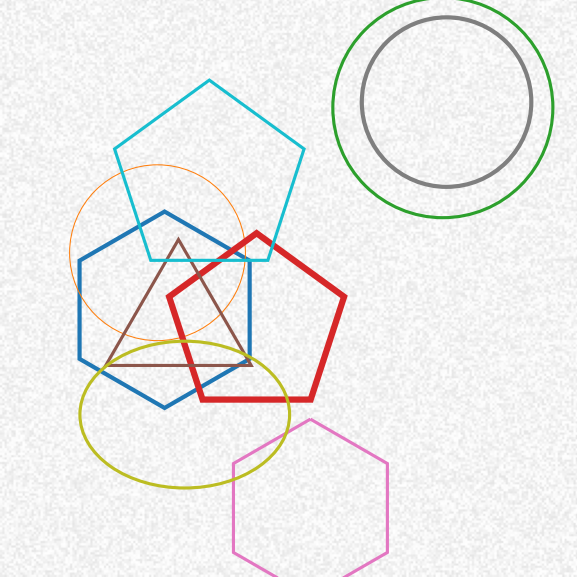[{"shape": "hexagon", "thickness": 2, "radius": 0.85, "center": [0.285, 0.463]}, {"shape": "circle", "thickness": 0.5, "radius": 0.76, "center": [0.273, 0.562]}, {"shape": "circle", "thickness": 1.5, "radius": 0.95, "center": [0.767, 0.813]}, {"shape": "pentagon", "thickness": 3, "radius": 0.8, "center": [0.444, 0.436]}, {"shape": "triangle", "thickness": 1.5, "radius": 0.73, "center": [0.309, 0.439]}, {"shape": "hexagon", "thickness": 1.5, "radius": 0.77, "center": [0.538, 0.119]}, {"shape": "circle", "thickness": 2, "radius": 0.73, "center": [0.773, 0.822]}, {"shape": "oval", "thickness": 1.5, "radius": 0.91, "center": [0.32, 0.281]}, {"shape": "pentagon", "thickness": 1.5, "radius": 0.86, "center": [0.362, 0.688]}]